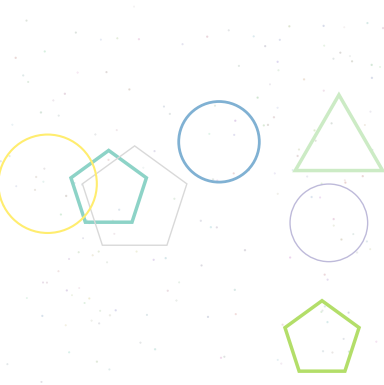[{"shape": "pentagon", "thickness": 2.5, "radius": 0.52, "center": [0.282, 0.506]}, {"shape": "circle", "thickness": 1, "radius": 0.5, "center": [0.854, 0.421]}, {"shape": "circle", "thickness": 2, "radius": 0.52, "center": [0.569, 0.632]}, {"shape": "pentagon", "thickness": 2.5, "radius": 0.51, "center": [0.836, 0.118]}, {"shape": "pentagon", "thickness": 1, "radius": 0.71, "center": [0.35, 0.478]}, {"shape": "triangle", "thickness": 2.5, "radius": 0.66, "center": [0.88, 0.623]}, {"shape": "circle", "thickness": 1.5, "radius": 0.64, "center": [0.124, 0.523]}]